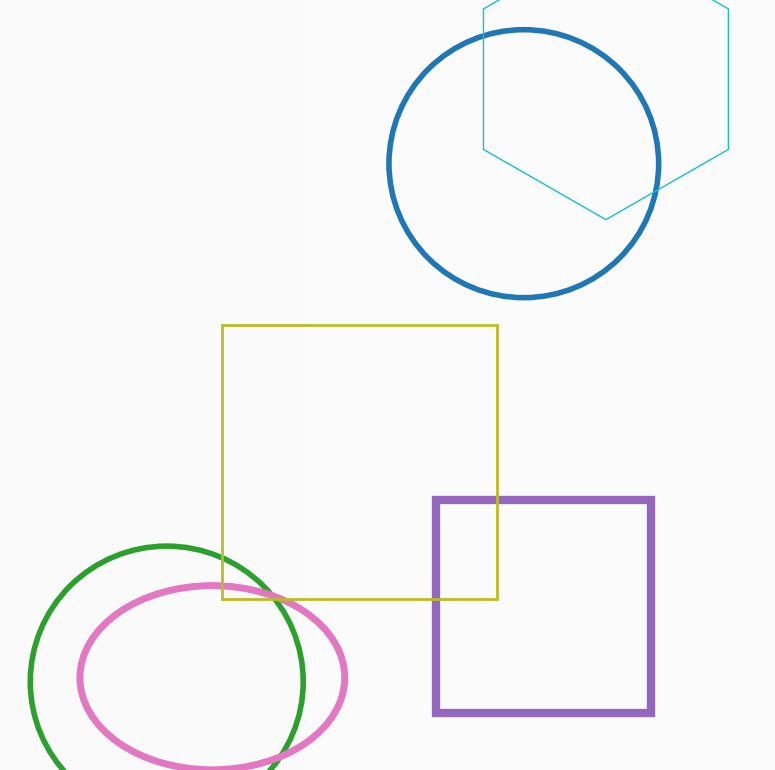[{"shape": "circle", "thickness": 2, "radius": 0.87, "center": [0.676, 0.787]}, {"shape": "circle", "thickness": 2, "radius": 0.88, "center": [0.215, 0.115]}, {"shape": "square", "thickness": 3, "radius": 0.69, "center": [0.701, 0.212]}, {"shape": "oval", "thickness": 2.5, "radius": 0.85, "center": [0.274, 0.12]}, {"shape": "square", "thickness": 1, "radius": 0.89, "center": [0.464, 0.4]}, {"shape": "hexagon", "thickness": 0.5, "radius": 0.91, "center": [0.782, 0.897]}]